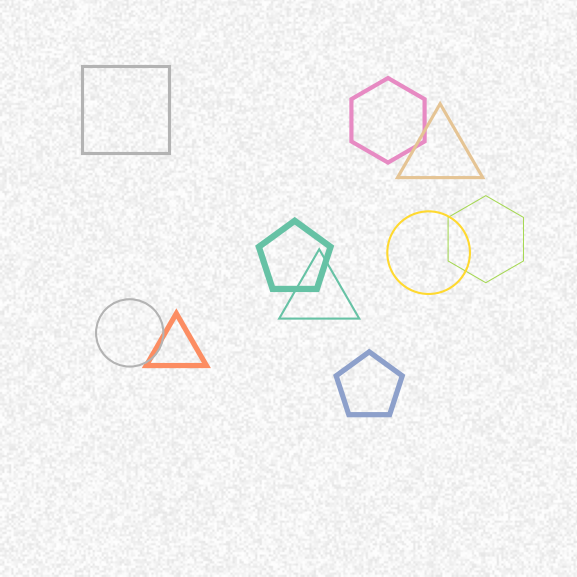[{"shape": "triangle", "thickness": 1, "radius": 0.4, "center": [0.553, 0.487]}, {"shape": "pentagon", "thickness": 3, "radius": 0.33, "center": [0.51, 0.552]}, {"shape": "triangle", "thickness": 2.5, "radius": 0.3, "center": [0.305, 0.396]}, {"shape": "pentagon", "thickness": 2.5, "radius": 0.3, "center": [0.639, 0.33]}, {"shape": "hexagon", "thickness": 2, "radius": 0.37, "center": [0.672, 0.791]}, {"shape": "hexagon", "thickness": 0.5, "radius": 0.38, "center": [0.841, 0.585]}, {"shape": "circle", "thickness": 1, "radius": 0.36, "center": [0.742, 0.562]}, {"shape": "triangle", "thickness": 1.5, "radius": 0.43, "center": [0.762, 0.734]}, {"shape": "circle", "thickness": 1, "radius": 0.29, "center": [0.225, 0.423]}, {"shape": "square", "thickness": 1.5, "radius": 0.37, "center": [0.217, 0.809]}]